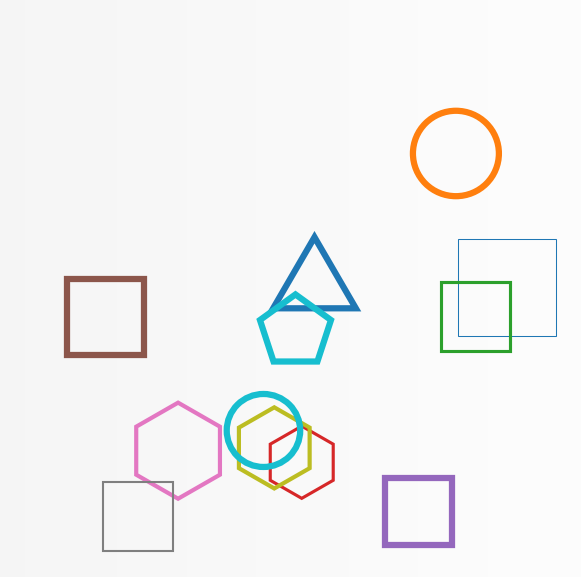[{"shape": "triangle", "thickness": 3, "radius": 0.41, "center": [0.541, 0.506]}, {"shape": "square", "thickness": 0.5, "radius": 0.42, "center": [0.872, 0.501]}, {"shape": "circle", "thickness": 3, "radius": 0.37, "center": [0.784, 0.733]}, {"shape": "square", "thickness": 1.5, "radius": 0.3, "center": [0.818, 0.451]}, {"shape": "hexagon", "thickness": 1.5, "radius": 0.31, "center": [0.519, 0.199]}, {"shape": "square", "thickness": 3, "radius": 0.29, "center": [0.72, 0.113]}, {"shape": "square", "thickness": 3, "radius": 0.33, "center": [0.181, 0.45]}, {"shape": "hexagon", "thickness": 2, "radius": 0.42, "center": [0.306, 0.219]}, {"shape": "square", "thickness": 1, "radius": 0.3, "center": [0.237, 0.105]}, {"shape": "hexagon", "thickness": 2, "radius": 0.35, "center": [0.472, 0.224]}, {"shape": "pentagon", "thickness": 3, "radius": 0.32, "center": [0.508, 0.425]}, {"shape": "circle", "thickness": 3, "radius": 0.32, "center": [0.453, 0.254]}]